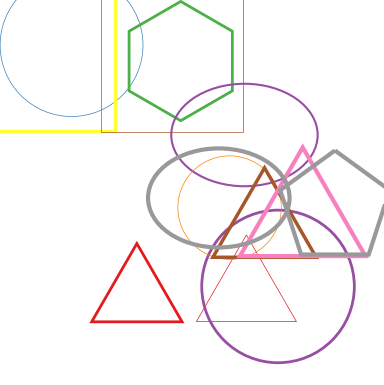[{"shape": "triangle", "thickness": 2, "radius": 0.68, "center": [0.356, 0.232]}, {"shape": "triangle", "thickness": 0.5, "radius": 0.75, "center": [0.64, 0.24]}, {"shape": "circle", "thickness": 0.5, "radius": 0.93, "center": [0.186, 0.883]}, {"shape": "hexagon", "thickness": 2, "radius": 0.77, "center": [0.469, 0.841]}, {"shape": "oval", "thickness": 1.5, "radius": 0.95, "center": [0.635, 0.649]}, {"shape": "circle", "thickness": 2, "radius": 0.99, "center": [0.722, 0.256]}, {"shape": "circle", "thickness": 0.5, "radius": 0.67, "center": [0.596, 0.461]}, {"shape": "square", "thickness": 2.5, "radius": 0.9, "center": [0.117, 0.84]}, {"shape": "triangle", "thickness": 2.5, "radius": 0.77, "center": [0.687, 0.409]}, {"shape": "square", "thickness": 0.5, "radius": 0.92, "center": [0.447, 0.843]}, {"shape": "triangle", "thickness": 3, "radius": 0.94, "center": [0.786, 0.429]}, {"shape": "pentagon", "thickness": 3, "radius": 0.75, "center": [0.87, 0.46]}, {"shape": "oval", "thickness": 3, "radius": 0.92, "center": [0.568, 0.486]}]